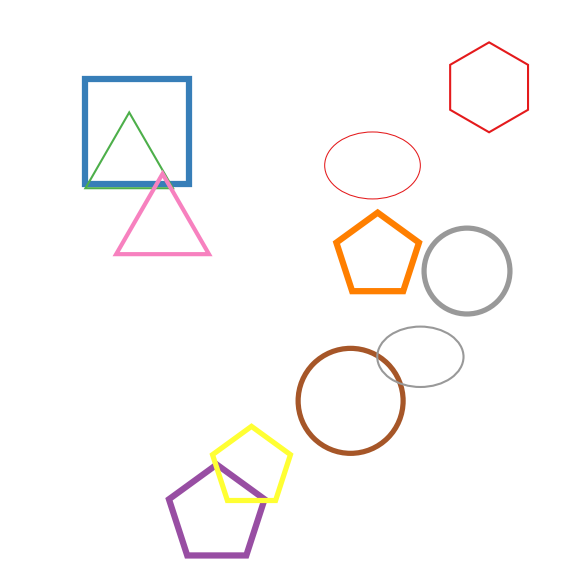[{"shape": "hexagon", "thickness": 1, "radius": 0.39, "center": [0.847, 0.848]}, {"shape": "oval", "thickness": 0.5, "radius": 0.41, "center": [0.645, 0.713]}, {"shape": "square", "thickness": 3, "radius": 0.45, "center": [0.237, 0.772]}, {"shape": "triangle", "thickness": 1, "radius": 0.44, "center": [0.224, 0.717]}, {"shape": "pentagon", "thickness": 3, "radius": 0.44, "center": [0.375, 0.108]}, {"shape": "pentagon", "thickness": 3, "radius": 0.38, "center": [0.654, 0.556]}, {"shape": "pentagon", "thickness": 2.5, "radius": 0.35, "center": [0.435, 0.19]}, {"shape": "circle", "thickness": 2.5, "radius": 0.45, "center": [0.607, 0.305]}, {"shape": "triangle", "thickness": 2, "radius": 0.46, "center": [0.281, 0.605]}, {"shape": "oval", "thickness": 1, "radius": 0.37, "center": [0.728, 0.381]}, {"shape": "circle", "thickness": 2.5, "radius": 0.37, "center": [0.809, 0.53]}]